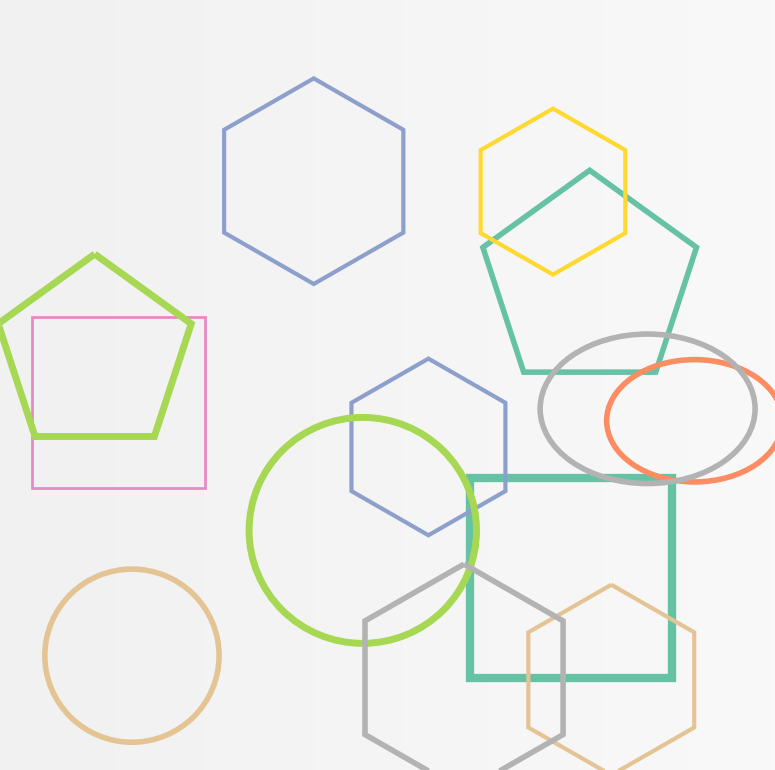[{"shape": "square", "thickness": 3, "radius": 0.65, "center": [0.737, 0.249]}, {"shape": "pentagon", "thickness": 2, "radius": 0.72, "center": [0.761, 0.634]}, {"shape": "oval", "thickness": 2, "radius": 0.57, "center": [0.896, 0.454]}, {"shape": "hexagon", "thickness": 1.5, "radius": 0.57, "center": [0.553, 0.42]}, {"shape": "hexagon", "thickness": 1.5, "radius": 0.67, "center": [0.405, 0.765]}, {"shape": "square", "thickness": 1, "radius": 0.56, "center": [0.153, 0.477]}, {"shape": "circle", "thickness": 2.5, "radius": 0.73, "center": [0.468, 0.311]}, {"shape": "pentagon", "thickness": 2.5, "radius": 0.65, "center": [0.122, 0.539]}, {"shape": "hexagon", "thickness": 1.5, "radius": 0.54, "center": [0.714, 0.751]}, {"shape": "hexagon", "thickness": 1.5, "radius": 0.62, "center": [0.789, 0.117]}, {"shape": "circle", "thickness": 2, "radius": 0.56, "center": [0.17, 0.148]}, {"shape": "hexagon", "thickness": 2, "radius": 0.74, "center": [0.599, 0.12]}, {"shape": "oval", "thickness": 2, "radius": 0.69, "center": [0.836, 0.469]}]